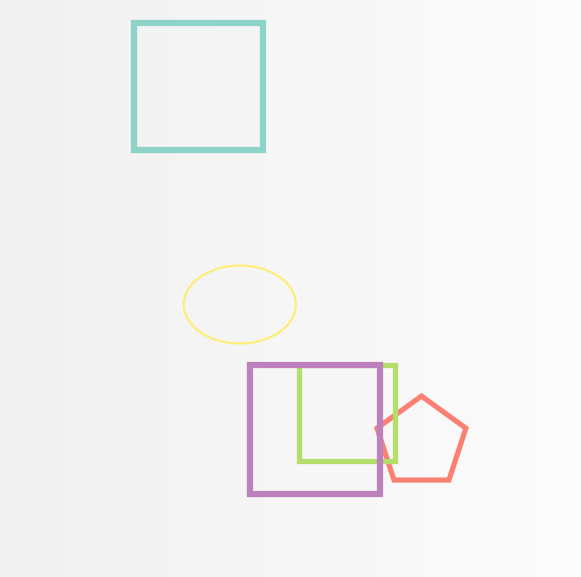[{"shape": "square", "thickness": 3, "radius": 0.55, "center": [0.342, 0.849]}, {"shape": "pentagon", "thickness": 2.5, "radius": 0.4, "center": [0.725, 0.233]}, {"shape": "square", "thickness": 2.5, "radius": 0.41, "center": [0.597, 0.284]}, {"shape": "square", "thickness": 3, "radius": 0.56, "center": [0.541, 0.255]}, {"shape": "oval", "thickness": 1, "radius": 0.48, "center": [0.413, 0.472]}]